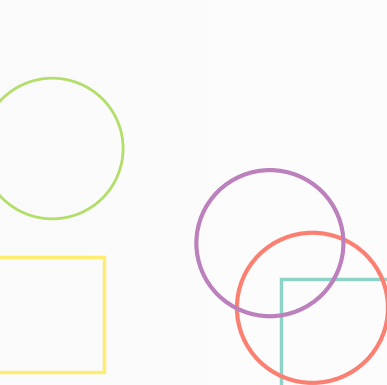[{"shape": "square", "thickness": 2.5, "radius": 0.79, "center": [0.884, 0.117]}, {"shape": "circle", "thickness": 3, "radius": 0.97, "center": [0.806, 0.2]}, {"shape": "circle", "thickness": 2, "radius": 0.91, "center": [0.135, 0.614]}, {"shape": "circle", "thickness": 3, "radius": 0.95, "center": [0.696, 0.368]}, {"shape": "square", "thickness": 2.5, "radius": 0.75, "center": [0.119, 0.183]}]